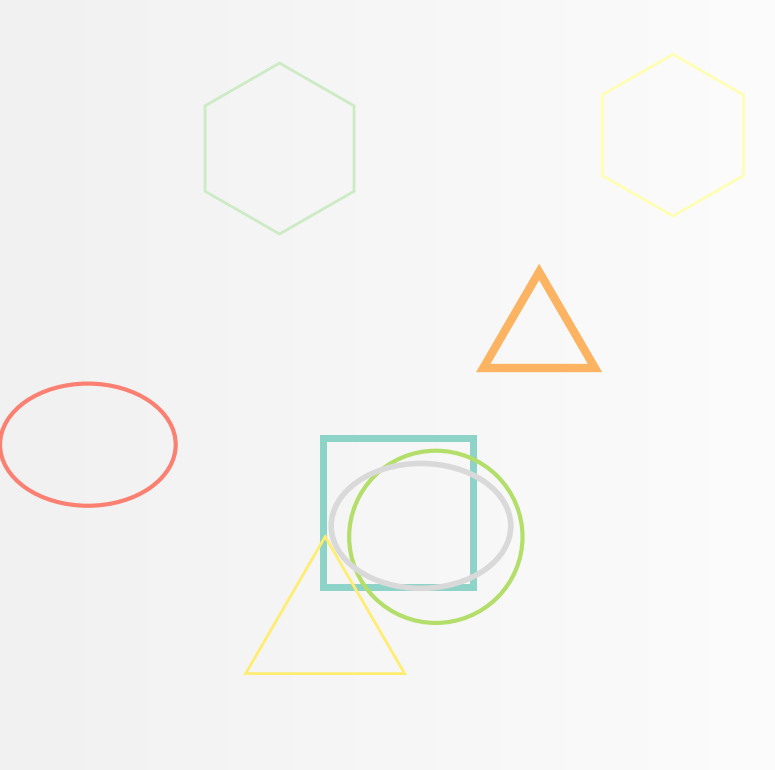[{"shape": "square", "thickness": 2.5, "radius": 0.49, "center": [0.514, 0.334]}, {"shape": "hexagon", "thickness": 1, "radius": 0.53, "center": [0.868, 0.824]}, {"shape": "oval", "thickness": 1.5, "radius": 0.57, "center": [0.113, 0.423]}, {"shape": "triangle", "thickness": 3, "radius": 0.42, "center": [0.696, 0.564]}, {"shape": "circle", "thickness": 1.5, "radius": 0.56, "center": [0.562, 0.303]}, {"shape": "oval", "thickness": 2, "radius": 0.58, "center": [0.543, 0.317]}, {"shape": "hexagon", "thickness": 1, "radius": 0.55, "center": [0.361, 0.807]}, {"shape": "triangle", "thickness": 1, "radius": 0.59, "center": [0.42, 0.184]}]